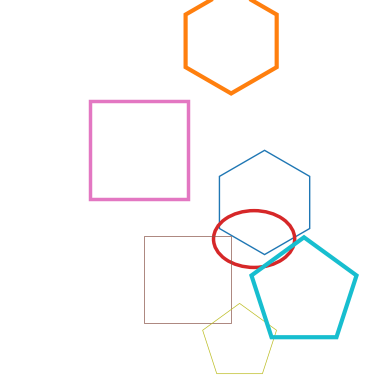[{"shape": "hexagon", "thickness": 1, "radius": 0.68, "center": [0.687, 0.474]}, {"shape": "hexagon", "thickness": 3, "radius": 0.68, "center": [0.6, 0.894]}, {"shape": "oval", "thickness": 2.5, "radius": 0.53, "center": [0.66, 0.379]}, {"shape": "square", "thickness": 0.5, "radius": 0.56, "center": [0.486, 0.274]}, {"shape": "square", "thickness": 2.5, "radius": 0.64, "center": [0.361, 0.61]}, {"shape": "pentagon", "thickness": 0.5, "radius": 0.5, "center": [0.622, 0.111]}, {"shape": "pentagon", "thickness": 3, "radius": 0.72, "center": [0.79, 0.24]}]